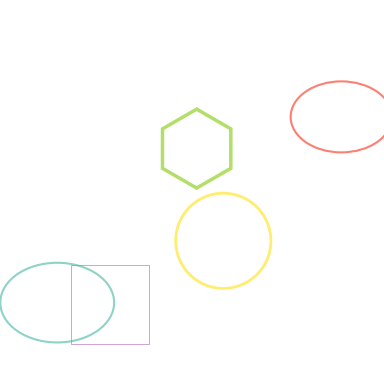[{"shape": "oval", "thickness": 1.5, "radius": 0.74, "center": [0.149, 0.214]}, {"shape": "oval", "thickness": 1.5, "radius": 0.66, "center": [0.887, 0.696]}, {"shape": "hexagon", "thickness": 2.5, "radius": 0.51, "center": [0.511, 0.614]}, {"shape": "square", "thickness": 0.5, "radius": 0.51, "center": [0.286, 0.208]}, {"shape": "circle", "thickness": 2, "radius": 0.62, "center": [0.58, 0.375]}]